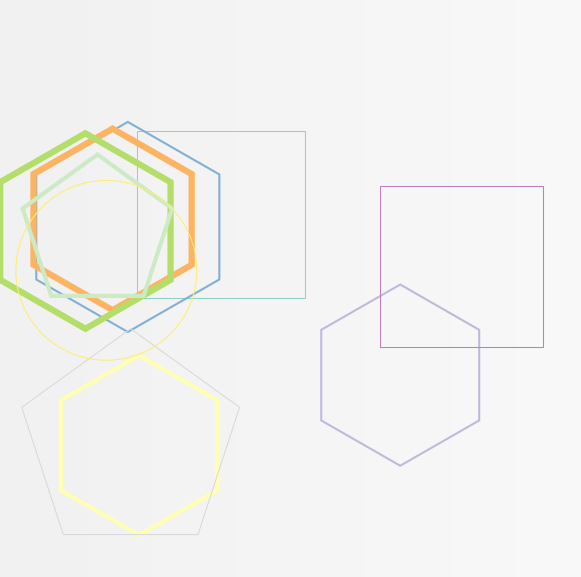[{"shape": "square", "thickness": 0.5, "radius": 0.72, "center": [0.381, 0.627]}, {"shape": "hexagon", "thickness": 2, "radius": 0.78, "center": [0.239, 0.228]}, {"shape": "hexagon", "thickness": 1, "radius": 0.78, "center": [0.689, 0.35]}, {"shape": "hexagon", "thickness": 1, "radius": 0.91, "center": [0.22, 0.606]}, {"shape": "hexagon", "thickness": 3, "radius": 0.79, "center": [0.194, 0.619]}, {"shape": "hexagon", "thickness": 3, "radius": 0.85, "center": [0.147, 0.599]}, {"shape": "pentagon", "thickness": 0.5, "radius": 0.99, "center": [0.225, 0.233]}, {"shape": "square", "thickness": 0.5, "radius": 0.7, "center": [0.794, 0.538]}, {"shape": "pentagon", "thickness": 2, "radius": 0.68, "center": [0.168, 0.596]}, {"shape": "circle", "thickness": 0.5, "radius": 0.78, "center": [0.183, 0.531]}]